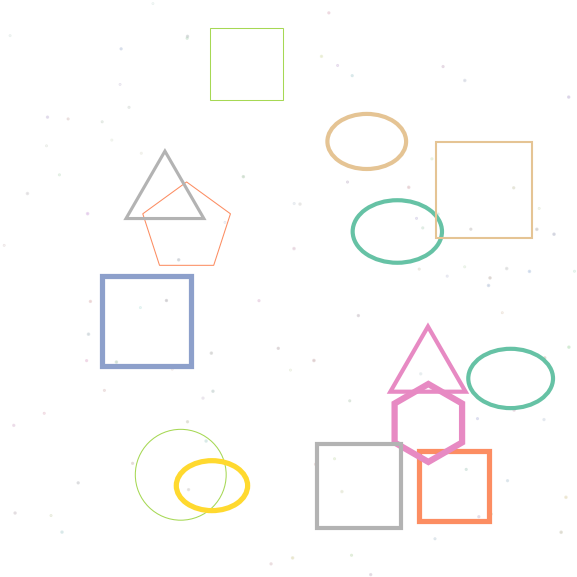[{"shape": "oval", "thickness": 2, "radius": 0.37, "center": [0.884, 0.344]}, {"shape": "oval", "thickness": 2, "radius": 0.39, "center": [0.688, 0.598]}, {"shape": "pentagon", "thickness": 0.5, "radius": 0.4, "center": [0.323, 0.604]}, {"shape": "square", "thickness": 2.5, "radius": 0.3, "center": [0.786, 0.158]}, {"shape": "square", "thickness": 2.5, "radius": 0.39, "center": [0.253, 0.443]}, {"shape": "hexagon", "thickness": 3, "radius": 0.34, "center": [0.742, 0.267]}, {"shape": "triangle", "thickness": 2, "radius": 0.38, "center": [0.741, 0.358]}, {"shape": "circle", "thickness": 0.5, "radius": 0.39, "center": [0.313, 0.177]}, {"shape": "square", "thickness": 0.5, "radius": 0.31, "center": [0.427, 0.888]}, {"shape": "oval", "thickness": 2.5, "radius": 0.31, "center": [0.367, 0.158]}, {"shape": "square", "thickness": 1, "radius": 0.42, "center": [0.838, 0.67]}, {"shape": "oval", "thickness": 2, "radius": 0.34, "center": [0.635, 0.754]}, {"shape": "square", "thickness": 2, "radius": 0.36, "center": [0.622, 0.157]}, {"shape": "triangle", "thickness": 1.5, "radius": 0.39, "center": [0.286, 0.66]}]